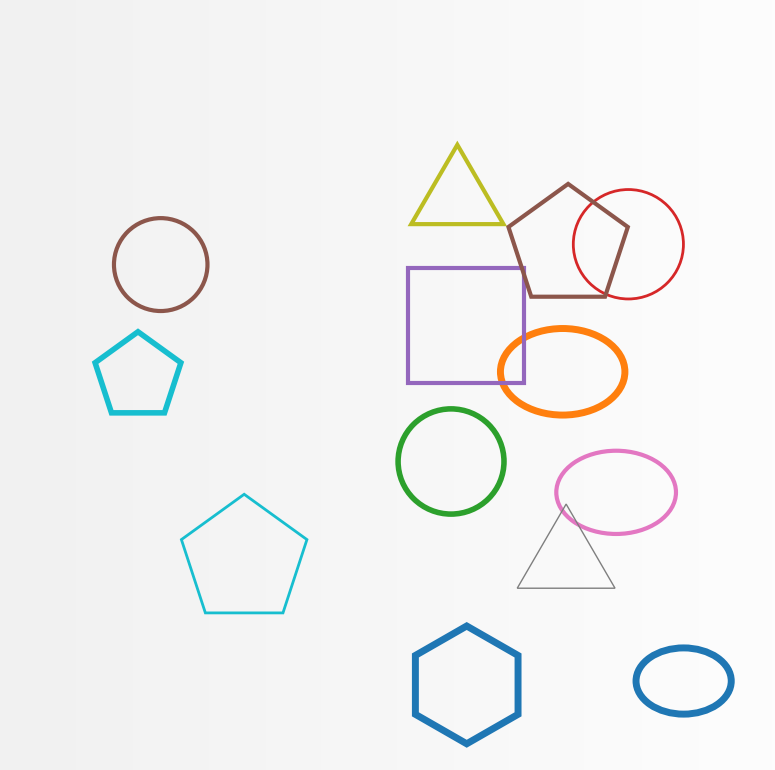[{"shape": "hexagon", "thickness": 2.5, "radius": 0.38, "center": [0.602, 0.111]}, {"shape": "oval", "thickness": 2.5, "radius": 0.31, "center": [0.882, 0.116]}, {"shape": "oval", "thickness": 2.5, "radius": 0.4, "center": [0.726, 0.517]}, {"shape": "circle", "thickness": 2, "radius": 0.34, "center": [0.582, 0.401]}, {"shape": "circle", "thickness": 1, "radius": 0.36, "center": [0.811, 0.683]}, {"shape": "square", "thickness": 1.5, "radius": 0.37, "center": [0.601, 0.578]}, {"shape": "pentagon", "thickness": 1.5, "radius": 0.4, "center": [0.733, 0.68]}, {"shape": "circle", "thickness": 1.5, "radius": 0.3, "center": [0.207, 0.656]}, {"shape": "oval", "thickness": 1.5, "radius": 0.39, "center": [0.795, 0.361]}, {"shape": "triangle", "thickness": 0.5, "radius": 0.36, "center": [0.73, 0.273]}, {"shape": "triangle", "thickness": 1.5, "radius": 0.34, "center": [0.59, 0.743]}, {"shape": "pentagon", "thickness": 2, "radius": 0.29, "center": [0.178, 0.511]}, {"shape": "pentagon", "thickness": 1, "radius": 0.43, "center": [0.315, 0.273]}]